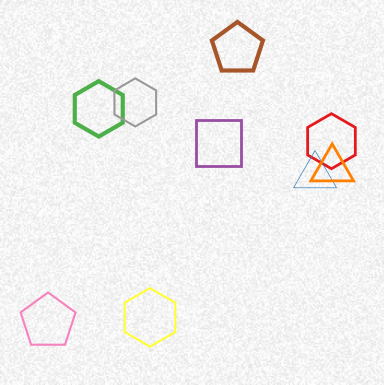[{"shape": "hexagon", "thickness": 2, "radius": 0.36, "center": [0.861, 0.633]}, {"shape": "triangle", "thickness": 0.5, "radius": 0.32, "center": [0.818, 0.545]}, {"shape": "hexagon", "thickness": 3, "radius": 0.36, "center": [0.256, 0.717]}, {"shape": "square", "thickness": 2, "radius": 0.29, "center": [0.568, 0.629]}, {"shape": "triangle", "thickness": 2, "radius": 0.32, "center": [0.863, 0.562]}, {"shape": "hexagon", "thickness": 1.5, "radius": 0.38, "center": [0.39, 0.176]}, {"shape": "pentagon", "thickness": 3, "radius": 0.35, "center": [0.617, 0.873]}, {"shape": "pentagon", "thickness": 1.5, "radius": 0.37, "center": [0.125, 0.165]}, {"shape": "hexagon", "thickness": 1.5, "radius": 0.31, "center": [0.351, 0.734]}]